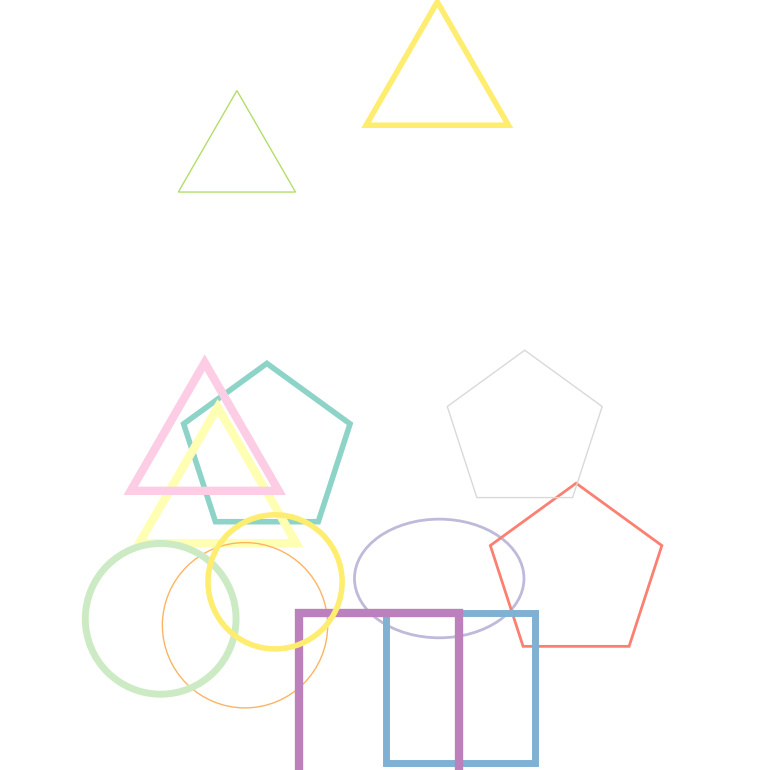[{"shape": "pentagon", "thickness": 2, "radius": 0.57, "center": [0.347, 0.414]}, {"shape": "triangle", "thickness": 3, "radius": 0.59, "center": [0.283, 0.353]}, {"shape": "oval", "thickness": 1, "radius": 0.55, "center": [0.57, 0.249]}, {"shape": "pentagon", "thickness": 1, "radius": 0.59, "center": [0.748, 0.255]}, {"shape": "square", "thickness": 2.5, "radius": 0.49, "center": [0.598, 0.107]}, {"shape": "circle", "thickness": 0.5, "radius": 0.54, "center": [0.318, 0.188]}, {"shape": "triangle", "thickness": 0.5, "radius": 0.44, "center": [0.308, 0.795]}, {"shape": "triangle", "thickness": 3, "radius": 0.55, "center": [0.266, 0.418]}, {"shape": "pentagon", "thickness": 0.5, "radius": 0.53, "center": [0.681, 0.439]}, {"shape": "square", "thickness": 3, "radius": 0.52, "center": [0.492, 0.1]}, {"shape": "circle", "thickness": 2.5, "radius": 0.49, "center": [0.209, 0.196]}, {"shape": "triangle", "thickness": 2, "radius": 0.53, "center": [0.568, 0.891]}, {"shape": "circle", "thickness": 2, "radius": 0.44, "center": [0.357, 0.244]}]